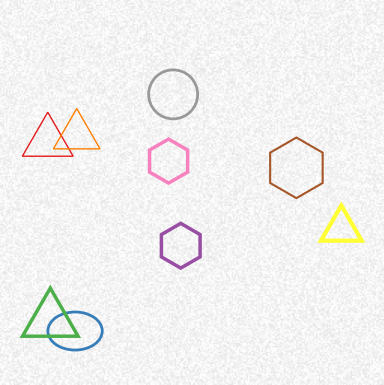[{"shape": "triangle", "thickness": 1, "radius": 0.38, "center": [0.124, 0.632]}, {"shape": "oval", "thickness": 2, "radius": 0.35, "center": [0.195, 0.14]}, {"shape": "triangle", "thickness": 2.5, "radius": 0.42, "center": [0.131, 0.168]}, {"shape": "hexagon", "thickness": 2.5, "radius": 0.29, "center": [0.469, 0.362]}, {"shape": "triangle", "thickness": 1, "radius": 0.35, "center": [0.199, 0.648]}, {"shape": "triangle", "thickness": 3, "radius": 0.31, "center": [0.887, 0.405]}, {"shape": "hexagon", "thickness": 1.5, "radius": 0.39, "center": [0.77, 0.564]}, {"shape": "hexagon", "thickness": 2.5, "radius": 0.29, "center": [0.438, 0.582]}, {"shape": "circle", "thickness": 2, "radius": 0.32, "center": [0.45, 0.755]}]